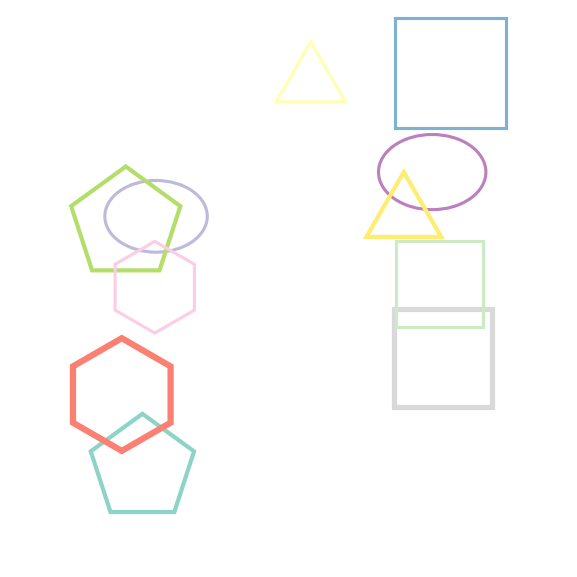[{"shape": "pentagon", "thickness": 2, "radius": 0.47, "center": [0.247, 0.189]}, {"shape": "triangle", "thickness": 1.5, "radius": 0.35, "center": [0.538, 0.857]}, {"shape": "oval", "thickness": 1.5, "radius": 0.44, "center": [0.27, 0.625]}, {"shape": "hexagon", "thickness": 3, "radius": 0.49, "center": [0.211, 0.316]}, {"shape": "square", "thickness": 1.5, "radius": 0.48, "center": [0.78, 0.873]}, {"shape": "pentagon", "thickness": 2, "radius": 0.5, "center": [0.218, 0.611]}, {"shape": "hexagon", "thickness": 1.5, "radius": 0.4, "center": [0.268, 0.502]}, {"shape": "square", "thickness": 2.5, "radius": 0.42, "center": [0.767, 0.379]}, {"shape": "oval", "thickness": 1.5, "radius": 0.46, "center": [0.748, 0.701]}, {"shape": "square", "thickness": 1.5, "radius": 0.37, "center": [0.761, 0.507]}, {"shape": "triangle", "thickness": 2, "radius": 0.37, "center": [0.699, 0.626]}]